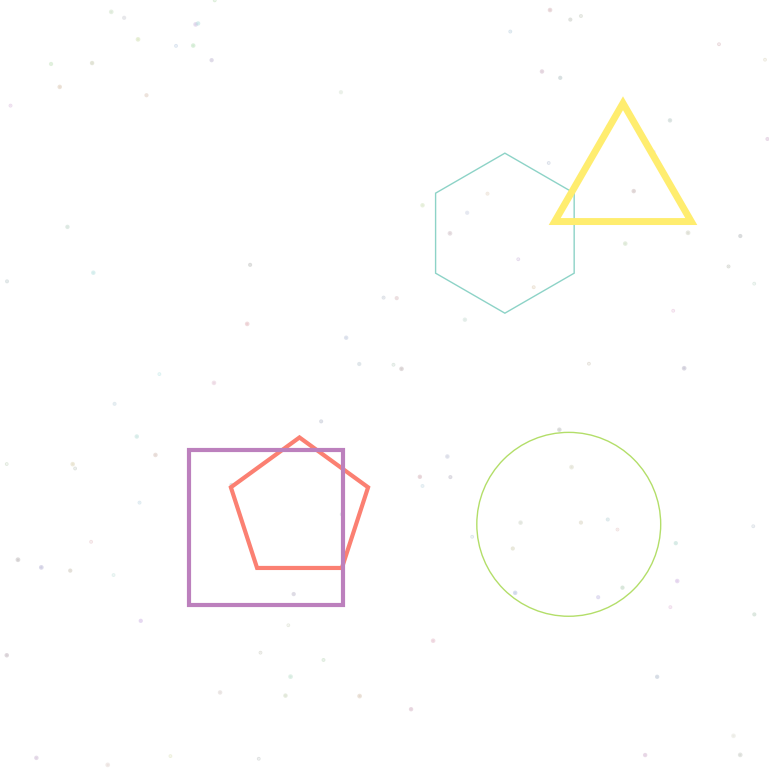[{"shape": "hexagon", "thickness": 0.5, "radius": 0.52, "center": [0.656, 0.697]}, {"shape": "pentagon", "thickness": 1.5, "radius": 0.47, "center": [0.389, 0.338]}, {"shape": "circle", "thickness": 0.5, "radius": 0.6, "center": [0.739, 0.319]}, {"shape": "square", "thickness": 1.5, "radius": 0.5, "center": [0.345, 0.315]}, {"shape": "triangle", "thickness": 2.5, "radius": 0.51, "center": [0.809, 0.763]}]